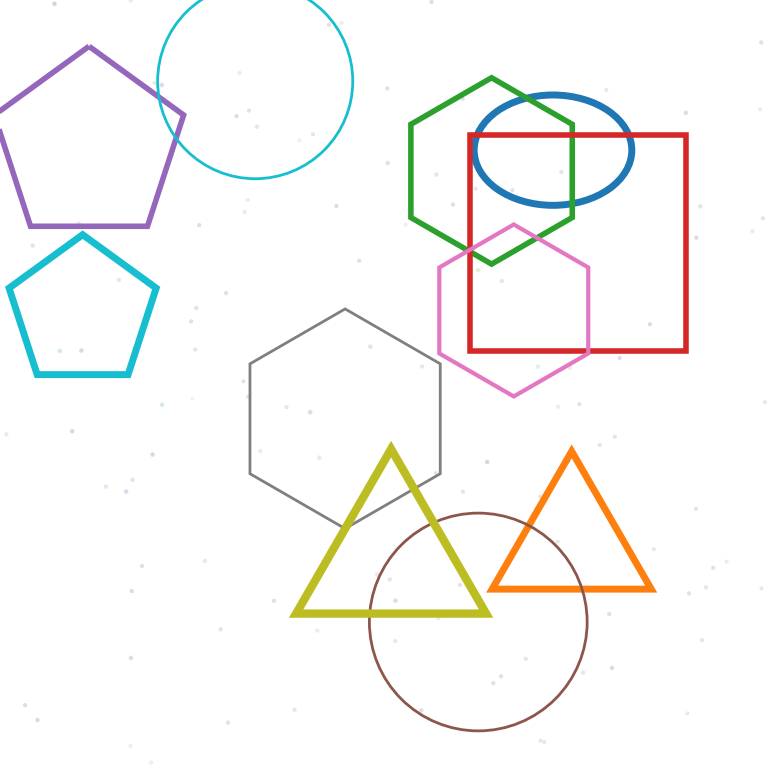[{"shape": "oval", "thickness": 2.5, "radius": 0.51, "center": [0.718, 0.805]}, {"shape": "triangle", "thickness": 2.5, "radius": 0.6, "center": [0.742, 0.295]}, {"shape": "hexagon", "thickness": 2, "radius": 0.61, "center": [0.638, 0.778]}, {"shape": "square", "thickness": 2, "radius": 0.7, "center": [0.751, 0.685]}, {"shape": "pentagon", "thickness": 2, "radius": 0.65, "center": [0.116, 0.811]}, {"shape": "circle", "thickness": 1, "radius": 0.71, "center": [0.621, 0.192]}, {"shape": "hexagon", "thickness": 1.5, "radius": 0.56, "center": [0.667, 0.597]}, {"shape": "hexagon", "thickness": 1, "radius": 0.71, "center": [0.448, 0.456]}, {"shape": "triangle", "thickness": 3, "radius": 0.71, "center": [0.508, 0.274]}, {"shape": "pentagon", "thickness": 2.5, "radius": 0.5, "center": [0.107, 0.595]}, {"shape": "circle", "thickness": 1, "radius": 0.63, "center": [0.331, 0.895]}]